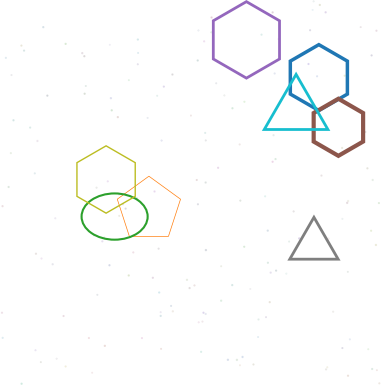[{"shape": "hexagon", "thickness": 2.5, "radius": 0.43, "center": [0.828, 0.798]}, {"shape": "pentagon", "thickness": 0.5, "radius": 0.43, "center": [0.387, 0.456]}, {"shape": "oval", "thickness": 1.5, "radius": 0.43, "center": [0.298, 0.438]}, {"shape": "hexagon", "thickness": 2, "radius": 0.5, "center": [0.64, 0.896]}, {"shape": "hexagon", "thickness": 3, "radius": 0.37, "center": [0.879, 0.669]}, {"shape": "triangle", "thickness": 2, "radius": 0.36, "center": [0.815, 0.363]}, {"shape": "hexagon", "thickness": 1, "radius": 0.44, "center": [0.276, 0.534]}, {"shape": "triangle", "thickness": 2, "radius": 0.48, "center": [0.769, 0.711]}]